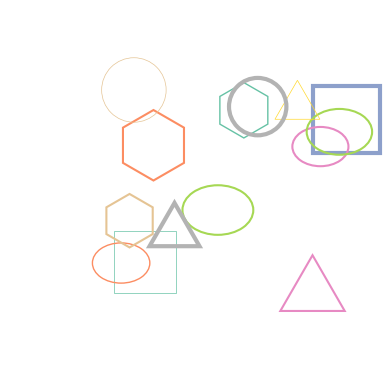[{"shape": "square", "thickness": 0.5, "radius": 0.4, "center": [0.376, 0.32]}, {"shape": "hexagon", "thickness": 1, "radius": 0.36, "center": [0.633, 0.714]}, {"shape": "hexagon", "thickness": 1.5, "radius": 0.46, "center": [0.399, 0.623]}, {"shape": "oval", "thickness": 1, "radius": 0.37, "center": [0.315, 0.317]}, {"shape": "square", "thickness": 3, "radius": 0.44, "center": [0.899, 0.689]}, {"shape": "oval", "thickness": 1.5, "radius": 0.36, "center": [0.832, 0.619]}, {"shape": "triangle", "thickness": 1.5, "radius": 0.48, "center": [0.812, 0.241]}, {"shape": "oval", "thickness": 1.5, "radius": 0.42, "center": [0.882, 0.658]}, {"shape": "oval", "thickness": 1.5, "radius": 0.46, "center": [0.566, 0.454]}, {"shape": "triangle", "thickness": 0.5, "radius": 0.34, "center": [0.773, 0.724]}, {"shape": "hexagon", "thickness": 1.5, "radius": 0.35, "center": [0.337, 0.427]}, {"shape": "circle", "thickness": 0.5, "radius": 0.42, "center": [0.348, 0.766]}, {"shape": "triangle", "thickness": 3, "radius": 0.37, "center": [0.453, 0.398]}, {"shape": "circle", "thickness": 3, "radius": 0.37, "center": [0.669, 0.723]}]